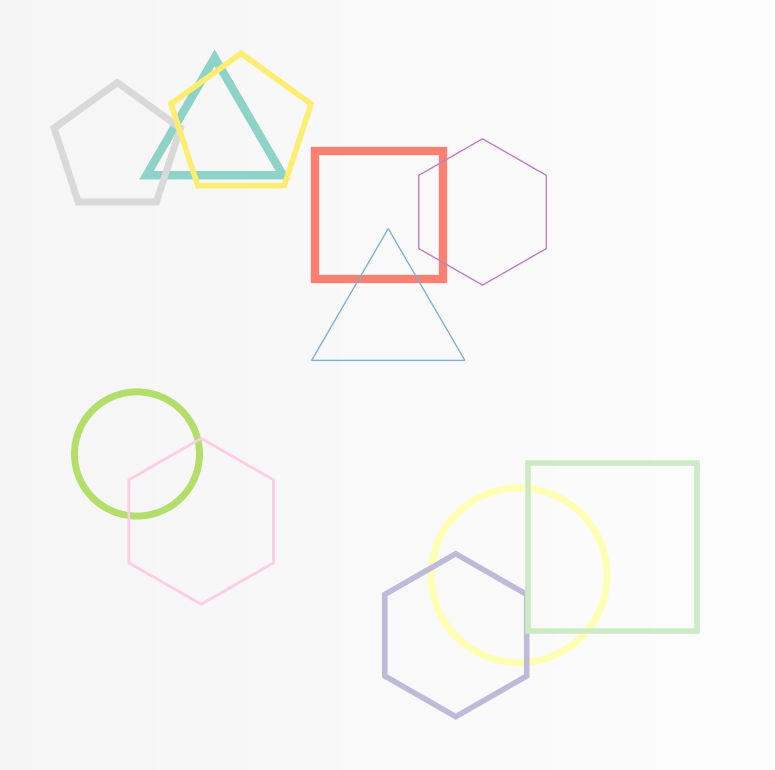[{"shape": "triangle", "thickness": 3, "radius": 0.51, "center": [0.277, 0.823]}, {"shape": "circle", "thickness": 2.5, "radius": 0.57, "center": [0.67, 0.253]}, {"shape": "hexagon", "thickness": 2, "radius": 0.53, "center": [0.588, 0.175]}, {"shape": "square", "thickness": 3, "radius": 0.41, "center": [0.489, 0.721]}, {"shape": "triangle", "thickness": 0.5, "radius": 0.57, "center": [0.501, 0.589]}, {"shape": "circle", "thickness": 2.5, "radius": 0.4, "center": [0.177, 0.41]}, {"shape": "hexagon", "thickness": 1, "radius": 0.54, "center": [0.26, 0.323]}, {"shape": "pentagon", "thickness": 2.5, "radius": 0.43, "center": [0.151, 0.807]}, {"shape": "hexagon", "thickness": 0.5, "radius": 0.48, "center": [0.623, 0.725]}, {"shape": "square", "thickness": 2, "radius": 0.55, "center": [0.79, 0.289]}, {"shape": "pentagon", "thickness": 2, "radius": 0.47, "center": [0.311, 0.836]}]